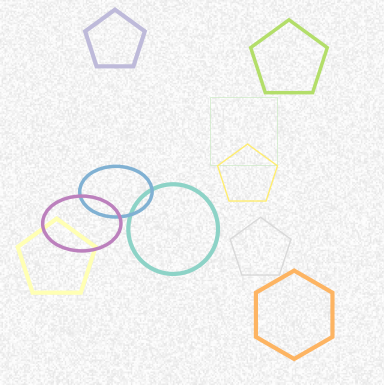[{"shape": "circle", "thickness": 3, "radius": 0.58, "center": [0.45, 0.405]}, {"shape": "pentagon", "thickness": 3, "radius": 0.53, "center": [0.147, 0.326]}, {"shape": "pentagon", "thickness": 3, "radius": 0.41, "center": [0.299, 0.894]}, {"shape": "oval", "thickness": 2.5, "radius": 0.47, "center": [0.301, 0.502]}, {"shape": "hexagon", "thickness": 3, "radius": 0.57, "center": [0.764, 0.182]}, {"shape": "pentagon", "thickness": 2.5, "radius": 0.52, "center": [0.751, 0.844]}, {"shape": "pentagon", "thickness": 1, "radius": 0.42, "center": [0.677, 0.353]}, {"shape": "oval", "thickness": 2.5, "radius": 0.51, "center": [0.212, 0.419]}, {"shape": "square", "thickness": 0.5, "radius": 0.44, "center": [0.633, 0.66]}, {"shape": "pentagon", "thickness": 1, "radius": 0.41, "center": [0.643, 0.544]}]